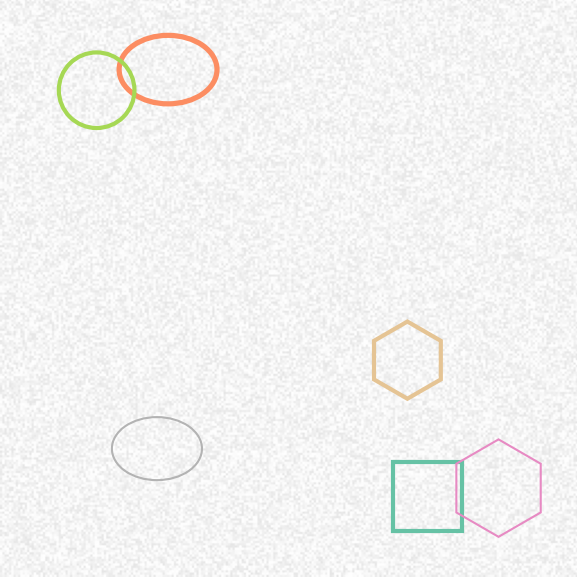[{"shape": "square", "thickness": 2, "radius": 0.3, "center": [0.74, 0.139]}, {"shape": "oval", "thickness": 2.5, "radius": 0.42, "center": [0.291, 0.879]}, {"shape": "hexagon", "thickness": 1, "radius": 0.42, "center": [0.863, 0.154]}, {"shape": "circle", "thickness": 2, "radius": 0.33, "center": [0.167, 0.843]}, {"shape": "hexagon", "thickness": 2, "radius": 0.33, "center": [0.705, 0.376]}, {"shape": "oval", "thickness": 1, "radius": 0.39, "center": [0.272, 0.222]}]